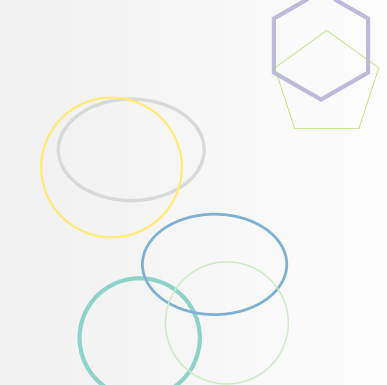[{"shape": "circle", "thickness": 3, "radius": 0.78, "center": [0.361, 0.122]}, {"shape": "hexagon", "thickness": 3, "radius": 0.7, "center": [0.828, 0.882]}, {"shape": "oval", "thickness": 2, "radius": 0.93, "center": [0.554, 0.313]}, {"shape": "pentagon", "thickness": 0.5, "radius": 0.71, "center": [0.843, 0.78]}, {"shape": "oval", "thickness": 2.5, "radius": 0.94, "center": [0.339, 0.611]}, {"shape": "circle", "thickness": 1, "radius": 0.79, "center": [0.585, 0.161]}, {"shape": "circle", "thickness": 1.5, "radius": 0.91, "center": [0.288, 0.565]}]